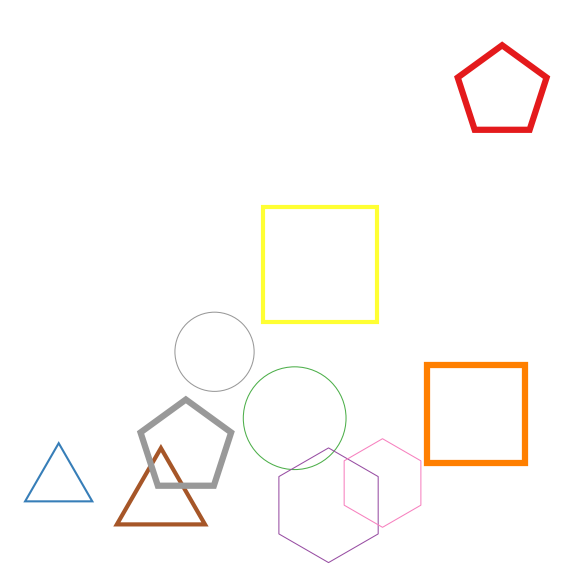[{"shape": "pentagon", "thickness": 3, "radius": 0.4, "center": [0.87, 0.84]}, {"shape": "triangle", "thickness": 1, "radius": 0.34, "center": [0.102, 0.165]}, {"shape": "circle", "thickness": 0.5, "radius": 0.44, "center": [0.51, 0.275]}, {"shape": "hexagon", "thickness": 0.5, "radius": 0.5, "center": [0.569, 0.124]}, {"shape": "square", "thickness": 3, "radius": 0.42, "center": [0.824, 0.282]}, {"shape": "square", "thickness": 2, "radius": 0.49, "center": [0.554, 0.541]}, {"shape": "triangle", "thickness": 2, "radius": 0.44, "center": [0.279, 0.135]}, {"shape": "hexagon", "thickness": 0.5, "radius": 0.38, "center": [0.662, 0.163]}, {"shape": "pentagon", "thickness": 3, "radius": 0.41, "center": [0.322, 0.225]}, {"shape": "circle", "thickness": 0.5, "radius": 0.34, "center": [0.371, 0.39]}]